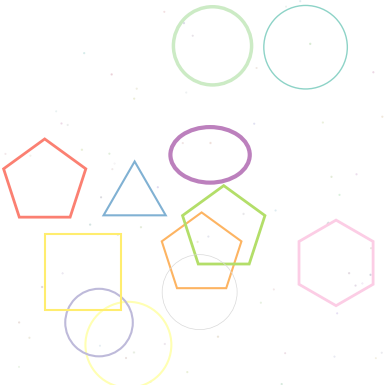[{"shape": "circle", "thickness": 1, "radius": 0.54, "center": [0.794, 0.877]}, {"shape": "circle", "thickness": 1.5, "radius": 0.56, "center": [0.333, 0.104]}, {"shape": "circle", "thickness": 1.5, "radius": 0.44, "center": [0.257, 0.162]}, {"shape": "pentagon", "thickness": 2, "radius": 0.56, "center": [0.116, 0.527]}, {"shape": "triangle", "thickness": 1.5, "radius": 0.47, "center": [0.35, 0.487]}, {"shape": "pentagon", "thickness": 1.5, "radius": 0.54, "center": [0.524, 0.339]}, {"shape": "pentagon", "thickness": 2, "radius": 0.56, "center": [0.581, 0.405]}, {"shape": "hexagon", "thickness": 2, "radius": 0.56, "center": [0.873, 0.317]}, {"shape": "circle", "thickness": 0.5, "radius": 0.49, "center": [0.519, 0.241]}, {"shape": "oval", "thickness": 3, "radius": 0.52, "center": [0.546, 0.598]}, {"shape": "circle", "thickness": 2.5, "radius": 0.51, "center": [0.552, 0.881]}, {"shape": "square", "thickness": 1.5, "radius": 0.5, "center": [0.216, 0.294]}]